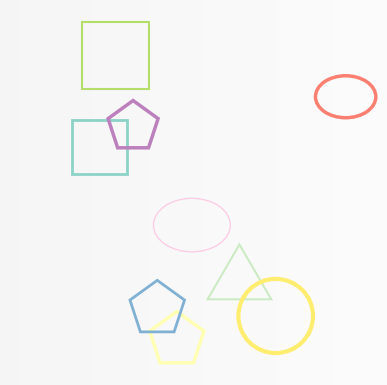[{"shape": "square", "thickness": 2, "radius": 0.35, "center": [0.258, 0.618]}, {"shape": "pentagon", "thickness": 2.5, "radius": 0.37, "center": [0.456, 0.117]}, {"shape": "oval", "thickness": 2.5, "radius": 0.39, "center": [0.892, 0.749]}, {"shape": "pentagon", "thickness": 2, "radius": 0.37, "center": [0.406, 0.198]}, {"shape": "square", "thickness": 1.5, "radius": 0.43, "center": [0.298, 0.856]}, {"shape": "oval", "thickness": 1, "radius": 0.5, "center": [0.495, 0.415]}, {"shape": "pentagon", "thickness": 2.5, "radius": 0.34, "center": [0.343, 0.671]}, {"shape": "triangle", "thickness": 1.5, "radius": 0.47, "center": [0.618, 0.27]}, {"shape": "circle", "thickness": 3, "radius": 0.48, "center": [0.711, 0.179]}]